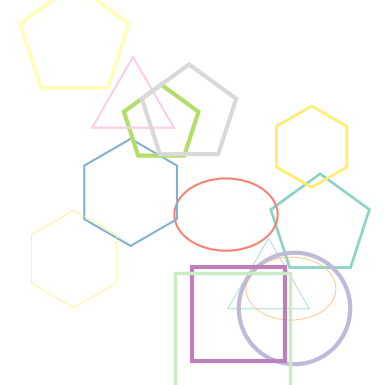[{"shape": "triangle", "thickness": 0.5, "radius": 0.61, "center": [0.698, 0.259]}, {"shape": "pentagon", "thickness": 2, "radius": 0.67, "center": [0.831, 0.414]}, {"shape": "pentagon", "thickness": 2.5, "radius": 0.74, "center": [0.194, 0.892]}, {"shape": "circle", "thickness": 3, "radius": 0.72, "center": [0.765, 0.199]}, {"shape": "oval", "thickness": 1.5, "radius": 0.67, "center": [0.587, 0.443]}, {"shape": "hexagon", "thickness": 1.5, "radius": 0.7, "center": [0.339, 0.5]}, {"shape": "oval", "thickness": 0.5, "radius": 0.58, "center": [0.756, 0.25]}, {"shape": "pentagon", "thickness": 3, "radius": 0.51, "center": [0.419, 0.678]}, {"shape": "triangle", "thickness": 1.5, "radius": 0.61, "center": [0.345, 0.73]}, {"shape": "pentagon", "thickness": 3, "radius": 0.64, "center": [0.491, 0.704]}, {"shape": "square", "thickness": 3, "radius": 0.61, "center": [0.619, 0.184]}, {"shape": "square", "thickness": 2.5, "radius": 0.75, "center": [0.605, 0.14]}, {"shape": "hexagon", "thickness": 2, "radius": 0.53, "center": [0.809, 0.619]}, {"shape": "hexagon", "thickness": 0.5, "radius": 0.63, "center": [0.192, 0.327]}]